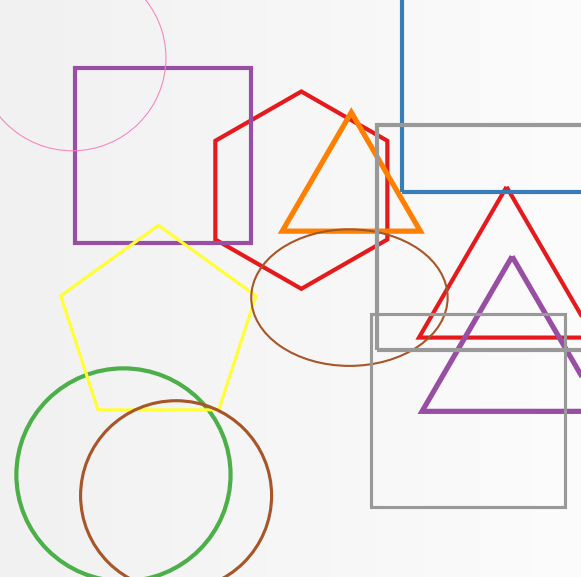[{"shape": "triangle", "thickness": 2, "radius": 0.87, "center": [0.871, 0.502]}, {"shape": "hexagon", "thickness": 2, "radius": 0.85, "center": [0.518, 0.67]}, {"shape": "square", "thickness": 2, "radius": 0.91, "center": [0.873, 0.85]}, {"shape": "circle", "thickness": 2, "radius": 0.92, "center": [0.212, 0.177]}, {"shape": "triangle", "thickness": 2.5, "radius": 0.89, "center": [0.881, 0.376]}, {"shape": "square", "thickness": 2, "radius": 0.76, "center": [0.281, 0.73]}, {"shape": "triangle", "thickness": 2.5, "radius": 0.69, "center": [0.604, 0.667]}, {"shape": "pentagon", "thickness": 1.5, "radius": 0.88, "center": [0.272, 0.432]}, {"shape": "circle", "thickness": 1.5, "radius": 0.82, "center": [0.303, 0.141]}, {"shape": "oval", "thickness": 1, "radius": 0.84, "center": [0.601, 0.484]}, {"shape": "circle", "thickness": 0.5, "radius": 0.81, "center": [0.125, 0.899]}, {"shape": "square", "thickness": 1.5, "radius": 0.84, "center": [0.805, 0.289]}, {"shape": "square", "thickness": 2, "radius": 0.98, "center": [0.845, 0.588]}]